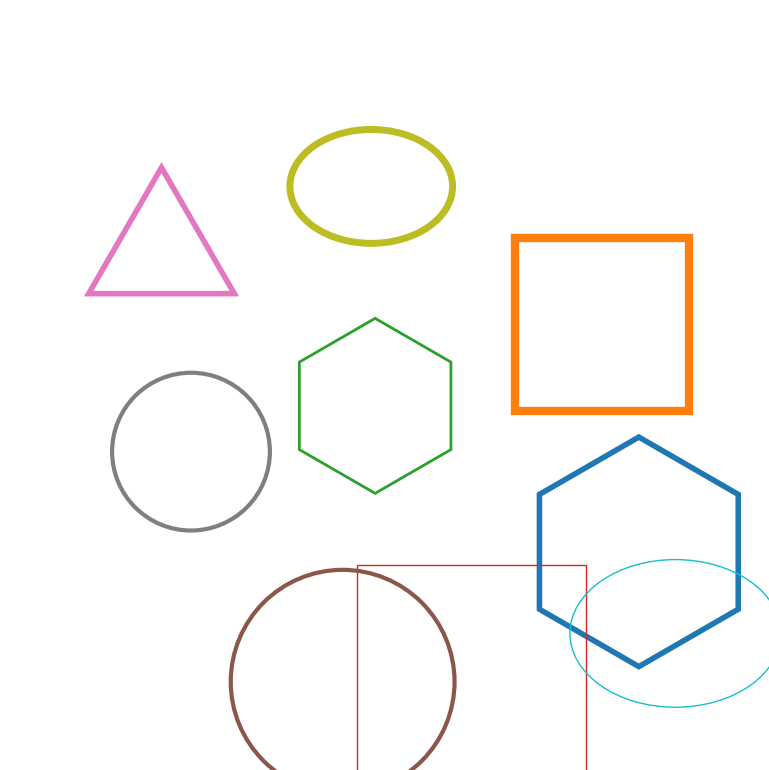[{"shape": "hexagon", "thickness": 2, "radius": 0.75, "center": [0.83, 0.283]}, {"shape": "square", "thickness": 3, "radius": 0.56, "center": [0.782, 0.578]}, {"shape": "hexagon", "thickness": 1, "radius": 0.57, "center": [0.487, 0.473]}, {"shape": "square", "thickness": 0.5, "radius": 0.74, "center": [0.612, 0.117]}, {"shape": "circle", "thickness": 1.5, "radius": 0.73, "center": [0.445, 0.115]}, {"shape": "triangle", "thickness": 2, "radius": 0.55, "center": [0.21, 0.673]}, {"shape": "circle", "thickness": 1.5, "radius": 0.51, "center": [0.248, 0.413]}, {"shape": "oval", "thickness": 2.5, "radius": 0.53, "center": [0.482, 0.758]}, {"shape": "oval", "thickness": 0.5, "radius": 0.68, "center": [0.877, 0.177]}]